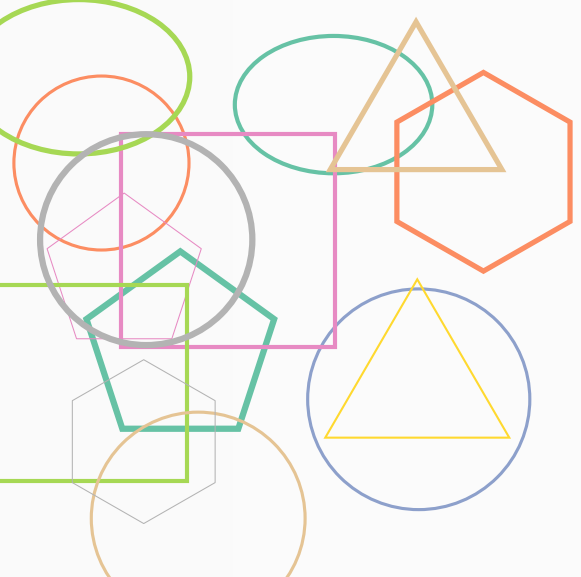[{"shape": "oval", "thickness": 2, "radius": 0.85, "center": [0.574, 0.818]}, {"shape": "pentagon", "thickness": 3, "radius": 0.85, "center": [0.31, 0.394]}, {"shape": "circle", "thickness": 1.5, "radius": 0.75, "center": [0.175, 0.717]}, {"shape": "hexagon", "thickness": 2.5, "radius": 0.86, "center": [0.832, 0.702]}, {"shape": "circle", "thickness": 1.5, "radius": 0.96, "center": [0.72, 0.308]}, {"shape": "pentagon", "thickness": 0.5, "radius": 0.7, "center": [0.214, 0.525]}, {"shape": "square", "thickness": 2, "radius": 0.92, "center": [0.393, 0.583]}, {"shape": "oval", "thickness": 2.5, "radius": 0.95, "center": [0.136, 0.866]}, {"shape": "square", "thickness": 2, "radius": 0.85, "center": [0.151, 0.336]}, {"shape": "triangle", "thickness": 1, "radius": 0.91, "center": [0.718, 0.333]}, {"shape": "triangle", "thickness": 2.5, "radius": 0.85, "center": [0.716, 0.791]}, {"shape": "circle", "thickness": 1.5, "radius": 0.92, "center": [0.341, 0.102]}, {"shape": "circle", "thickness": 3, "radius": 0.91, "center": [0.252, 0.584]}, {"shape": "hexagon", "thickness": 0.5, "radius": 0.71, "center": [0.247, 0.234]}]